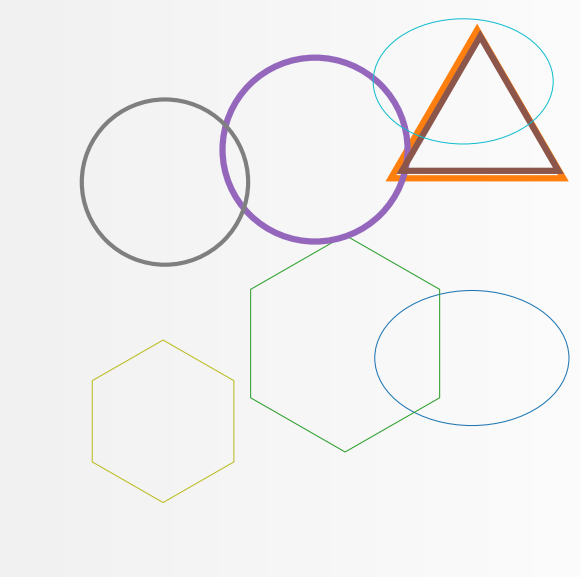[{"shape": "oval", "thickness": 0.5, "radius": 0.84, "center": [0.812, 0.379]}, {"shape": "triangle", "thickness": 3, "radius": 0.86, "center": [0.821, 0.776]}, {"shape": "hexagon", "thickness": 0.5, "radius": 0.94, "center": [0.594, 0.404]}, {"shape": "circle", "thickness": 3, "radius": 0.8, "center": [0.542, 0.74]}, {"shape": "triangle", "thickness": 3, "radius": 0.78, "center": [0.826, 0.781]}, {"shape": "circle", "thickness": 2, "radius": 0.72, "center": [0.284, 0.684]}, {"shape": "hexagon", "thickness": 0.5, "radius": 0.7, "center": [0.281, 0.27]}, {"shape": "oval", "thickness": 0.5, "radius": 0.77, "center": [0.797, 0.858]}]